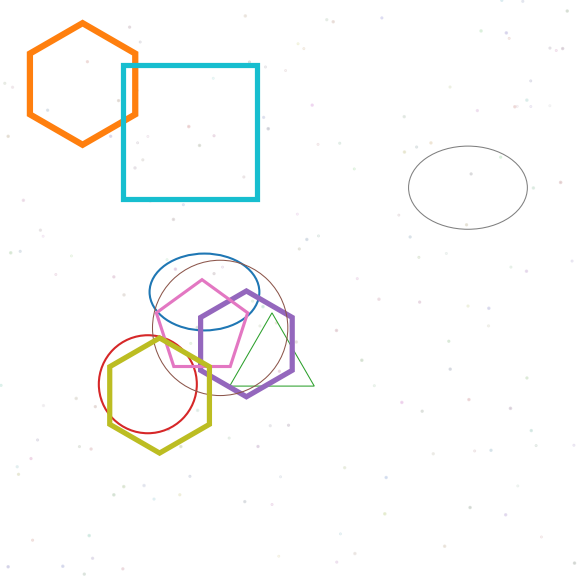[{"shape": "oval", "thickness": 1, "radius": 0.48, "center": [0.354, 0.494]}, {"shape": "hexagon", "thickness": 3, "radius": 0.53, "center": [0.143, 0.854]}, {"shape": "triangle", "thickness": 0.5, "radius": 0.42, "center": [0.471, 0.373]}, {"shape": "circle", "thickness": 1, "radius": 0.42, "center": [0.256, 0.334]}, {"shape": "hexagon", "thickness": 2.5, "radius": 0.46, "center": [0.427, 0.404]}, {"shape": "circle", "thickness": 0.5, "radius": 0.59, "center": [0.381, 0.431]}, {"shape": "pentagon", "thickness": 1.5, "radius": 0.42, "center": [0.35, 0.432]}, {"shape": "oval", "thickness": 0.5, "radius": 0.51, "center": [0.81, 0.674]}, {"shape": "hexagon", "thickness": 2.5, "radius": 0.5, "center": [0.276, 0.314]}, {"shape": "square", "thickness": 2.5, "radius": 0.58, "center": [0.33, 0.771]}]